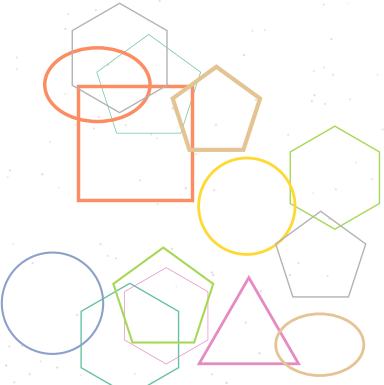[{"shape": "pentagon", "thickness": 0.5, "radius": 0.71, "center": [0.386, 0.769]}, {"shape": "hexagon", "thickness": 1, "radius": 0.73, "center": [0.337, 0.118]}, {"shape": "square", "thickness": 2.5, "radius": 0.74, "center": [0.352, 0.628]}, {"shape": "oval", "thickness": 2.5, "radius": 0.68, "center": [0.253, 0.78]}, {"shape": "circle", "thickness": 1.5, "radius": 0.66, "center": [0.136, 0.212]}, {"shape": "triangle", "thickness": 2, "radius": 0.75, "center": [0.646, 0.13]}, {"shape": "hexagon", "thickness": 0.5, "radius": 0.63, "center": [0.432, 0.18]}, {"shape": "pentagon", "thickness": 1.5, "radius": 0.68, "center": [0.424, 0.221]}, {"shape": "hexagon", "thickness": 1, "radius": 0.67, "center": [0.87, 0.538]}, {"shape": "circle", "thickness": 2, "radius": 0.63, "center": [0.641, 0.464]}, {"shape": "oval", "thickness": 2, "radius": 0.57, "center": [0.831, 0.105]}, {"shape": "pentagon", "thickness": 3, "radius": 0.6, "center": [0.562, 0.707]}, {"shape": "hexagon", "thickness": 1, "radius": 0.71, "center": [0.311, 0.849]}, {"shape": "pentagon", "thickness": 1, "radius": 0.61, "center": [0.833, 0.328]}]